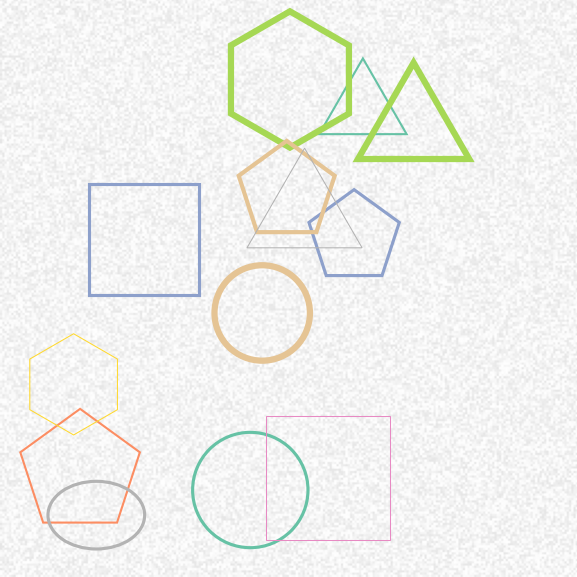[{"shape": "triangle", "thickness": 1, "radius": 0.44, "center": [0.628, 0.811]}, {"shape": "circle", "thickness": 1.5, "radius": 0.5, "center": [0.433, 0.151]}, {"shape": "pentagon", "thickness": 1, "radius": 0.54, "center": [0.139, 0.182]}, {"shape": "pentagon", "thickness": 1.5, "radius": 0.41, "center": [0.613, 0.588]}, {"shape": "square", "thickness": 1.5, "radius": 0.48, "center": [0.249, 0.584]}, {"shape": "square", "thickness": 0.5, "radius": 0.54, "center": [0.568, 0.172]}, {"shape": "hexagon", "thickness": 3, "radius": 0.59, "center": [0.502, 0.862]}, {"shape": "triangle", "thickness": 3, "radius": 0.56, "center": [0.716, 0.779]}, {"shape": "hexagon", "thickness": 0.5, "radius": 0.44, "center": [0.127, 0.334]}, {"shape": "pentagon", "thickness": 2, "radius": 0.44, "center": [0.496, 0.668]}, {"shape": "circle", "thickness": 3, "radius": 0.41, "center": [0.454, 0.457]}, {"shape": "triangle", "thickness": 0.5, "radius": 0.58, "center": [0.527, 0.628]}, {"shape": "oval", "thickness": 1.5, "radius": 0.42, "center": [0.167, 0.107]}]